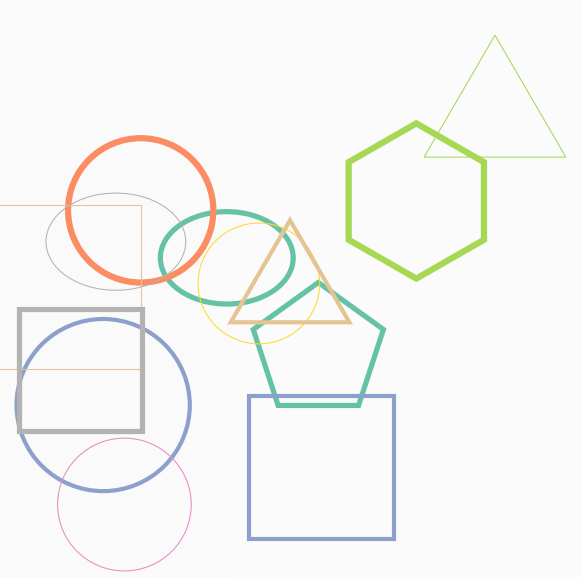[{"shape": "oval", "thickness": 2.5, "radius": 0.57, "center": [0.39, 0.553]}, {"shape": "pentagon", "thickness": 2.5, "radius": 0.59, "center": [0.548, 0.392]}, {"shape": "circle", "thickness": 3, "radius": 0.62, "center": [0.242, 0.635]}, {"shape": "circle", "thickness": 2, "radius": 0.75, "center": [0.177, 0.298]}, {"shape": "square", "thickness": 2, "radius": 0.62, "center": [0.553, 0.19]}, {"shape": "circle", "thickness": 0.5, "radius": 0.57, "center": [0.214, 0.125]}, {"shape": "hexagon", "thickness": 3, "radius": 0.67, "center": [0.716, 0.651]}, {"shape": "triangle", "thickness": 0.5, "radius": 0.7, "center": [0.852, 0.797]}, {"shape": "circle", "thickness": 0.5, "radius": 0.52, "center": [0.445, 0.508]}, {"shape": "square", "thickness": 0.5, "radius": 0.71, "center": [0.1, 0.502]}, {"shape": "triangle", "thickness": 2, "radius": 0.59, "center": [0.499, 0.5]}, {"shape": "oval", "thickness": 0.5, "radius": 0.6, "center": [0.199, 0.581]}, {"shape": "square", "thickness": 2.5, "radius": 0.53, "center": [0.138, 0.359]}]